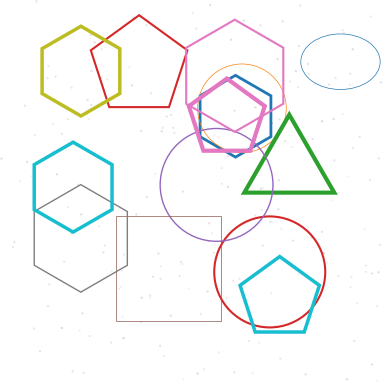[{"shape": "hexagon", "thickness": 2, "radius": 0.53, "center": [0.612, 0.698]}, {"shape": "oval", "thickness": 0.5, "radius": 0.52, "center": [0.884, 0.84]}, {"shape": "circle", "thickness": 0.5, "radius": 0.58, "center": [0.628, 0.719]}, {"shape": "triangle", "thickness": 3, "radius": 0.67, "center": [0.751, 0.567]}, {"shape": "circle", "thickness": 1.5, "radius": 0.72, "center": [0.701, 0.294]}, {"shape": "pentagon", "thickness": 1.5, "radius": 0.66, "center": [0.361, 0.829]}, {"shape": "circle", "thickness": 1, "radius": 0.73, "center": [0.563, 0.52]}, {"shape": "square", "thickness": 0.5, "radius": 0.69, "center": [0.438, 0.303]}, {"shape": "pentagon", "thickness": 3, "radius": 0.52, "center": [0.589, 0.692]}, {"shape": "hexagon", "thickness": 1.5, "radius": 0.73, "center": [0.61, 0.803]}, {"shape": "hexagon", "thickness": 1, "radius": 0.7, "center": [0.21, 0.381]}, {"shape": "hexagon", "thickness": 2.5, "radius": 0.58, "center": [0.21, 0.815]}, {"shape": "hexagon", "thickness": 2.5, "radius": 0.58, "center": [0.19, 0.514]}, {"shape": "pentagon", "thickness": 2.5, "radius": 0.54, "center": [0.727, 0.225]}]